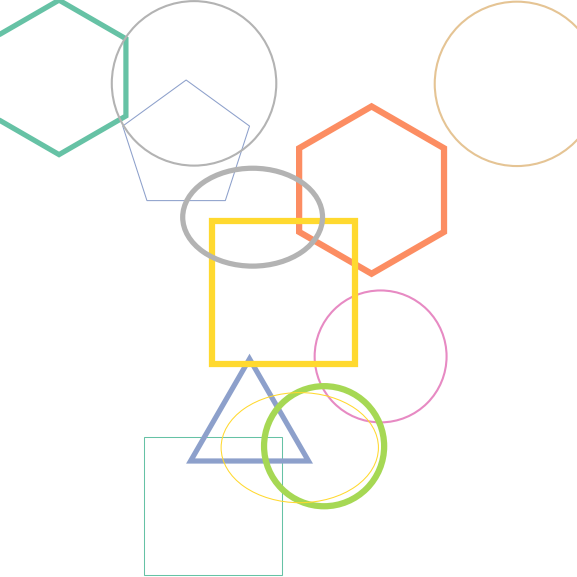[{"shape": "square", "thickness": 0.5, "radius": 0.6, "center": [0.369, 0.123]}, {"shape": "hexagon", "thickness": 2.5, "radius": 0.67, "center": [0.102, 0.865]}, {"shape": "hexagon", "thickness": 3, "radius": 0.72, "center": [0.643, 0.67]}, {"shape": "triangle", "thickness": 2.5, "radius": 0.59, "center": [0.432, 0.26]}, {"shape": "pentagon", "thickness": 0.5, "radius": 0.58, "center": [0.322, 0.745]}, {"shape": "circle", "thickness": 1, "radius": 0.57, "center": [0.659, 0.382]}, {"shape": "circle", "thickness": 3, "radius": 0.52, "center": [0.561, 0.226]}, {"shape": "oval", "thickness": 0.5, "radius": 0.68, "center": [0.519, 0.224]}, {"shape": "square", "thickness": 3, "radius": 0.62, "center": [0.492, 0.493]}, {"shape": "circle", "thickness": 1, "radius": 0.71, "center": [0.895, 0.854]}, {"shape": "oval", "thickness": 2.5, "radius": 0.61, "center": [0.437, 0.623]}, {"shape": "circle", "thickness": 1, "radius": 0.71, "center": [0.336, 0.855]}]